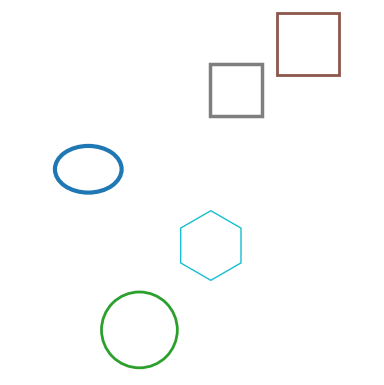[{"shape": "oval", "thickness": 3, "radius": 0.43, "center": [0.229, 0.56]}, {"shape": "circle", "thickness": 2, "radius": 0.49, "center": [0.362, 0.143]}, {"shape": "square", "thickness": 2, "radius": 0.4, "center": [0.799, 0.886]}, {"shape": "square", "thickness": 2.5, "radius": 0.34, "center": [0.613, 0.766]}, {"shape": "hexagon", "thickness": 1, "radius": 0.45, "center": [0.548, 0.362]}]